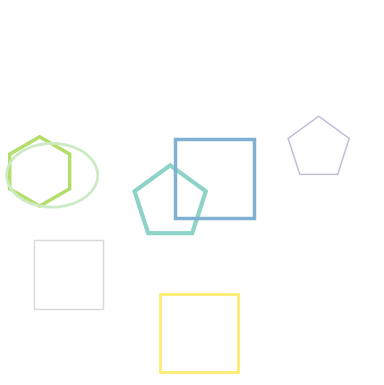[{"shape": "pentagon", "thickness": 3, "radius": 0.49, "center": [0.442, 0.473]}, {"shape": "pentagon", "thickness": 1, "radius": 0.42, "center": [0.828, 0.615]}, {"shape": "square", "thickness": 2.5, "radius": 0.52, "center": [0.557, 0.537]}, {"shape": "hexagon", "thickness": 2.5, "radius": 0.45, "center": [0.103, 0.555]}, {"shape": "square", "thickness": 1, "radius": 0.45, "center": [0.178, 0.286]}, {"shape": "oval", "thickness": 2, "radius": 0.59, "center": [0.136, 0.545]}, {"shape": "square", "thickness": 2, "radius": 0.51, "center": [0.517, 0.135]}]